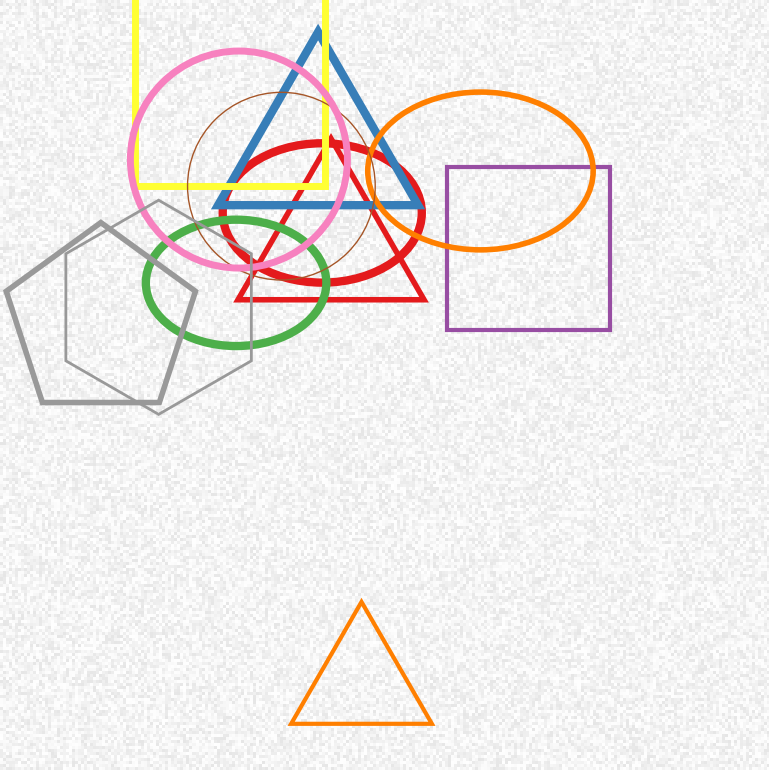[{"shape": "oval", "thickness": 3, "radius": 0.65, "center": [0.419, 0.723]}, {"shape": "triangle", "thickness": 2, "radius": 0.7, "center": [0.43, 0.68]}, {"shape": "triangle", "thickness": 3, "radius": 0.75, "center": [0.413, 0.808]}, {"shape": "oval", "thickness": 3, "radius": 0.59, "center": [0.307, 0.633]}, {"shape": "square", "thickness": 1.5, "radius": 0.53, "center": [0.686, 0.678]}, {"shape": "triangle", "thickness": 1.5, "radius": 0.53, "center": [0.469, 0.113]}, {"shape": "oval", "thickness": 2, "radius": 0.73, "center": [0.624, 0.778]}, {"shape": "square", "thickness": 2.5, "radius": 0.62, "center": [0.298, 0.882]}, {"shape": "circle", "thickness": 0.5, "radius": 0.61, "center": [0.365, 0.758]}, {"shape": "circle", "thickness": 2.5, "radius": 0.7, "center": [0.31, 0.793]}, {"shape": "pentagon", "thickness": 2, "radius": 0.65, "center": [0.131, 0.582]}, {"shape": "hexagon", "thickness": 1, "radius": 0.7, "center": [0.206, 0.601]}]